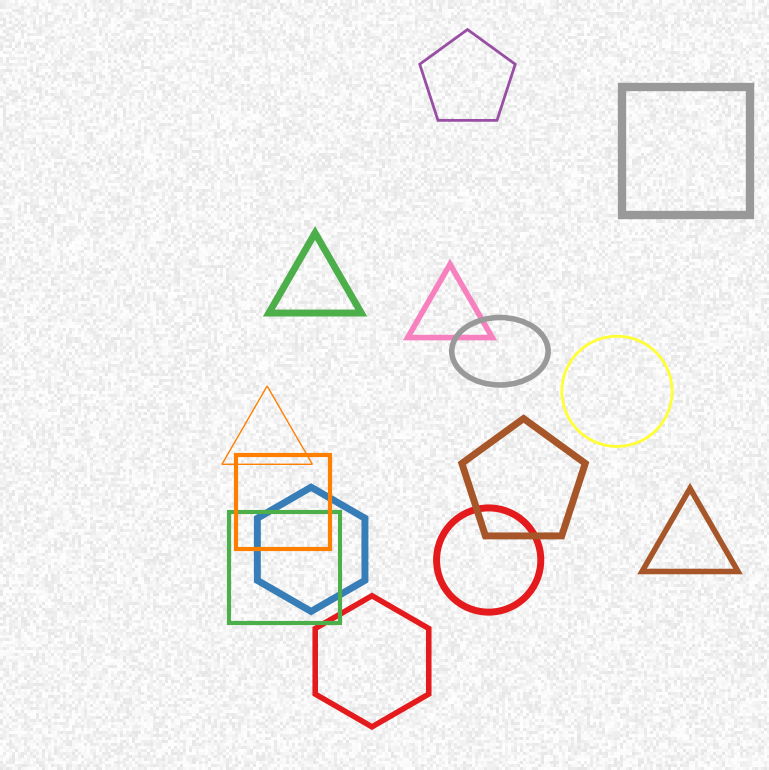[{"shape": "circle", "thickness": 2.5, "radius": 0.34, "center": [0.635, 0.273]}, {"shape": "hexagon", "thickness": 2, "radius": 0.43, "center": [0.483, 0.141]}, {"shape": "hexagon", "thickness": 2.5, "radius": 0.4, "center": [0.404, 0.287]}, {"shape": "triangle", "thickness": 2.5, "radius": 0.35, "center": [0.409, 0.628]}, {"shape": "square", "thickness": 1.5, "radius": 0.36, "center": [0.369, 0.264]}, {"shape": "pentagon", "thickness": 1, "radius": 0.33, "center": [0.607, 0.896]}, {"shape": "triangle", "thickness": 0.5, "radius": 0.34, "center": [0.347, 0.431]}, {"shape": "square", "thickness": 1.5, "radius": 0.31, "center": [0.367, 0.348]}, {"shape": "circle", "thickness": 1, "radius": 0.36, "center": [0.801, 0.492]}, {"shape": "triangle", "thickness": 2, "radius": 0.36, "center": [0.896, 0.294]}, {"shape": "pentagon", "thickness": 2.5, "radius": 0.42, "center": [0.68, 0.372]}, {"shape": "triangle", "thickness": 2, "radius": 0.32, "center": [0.584, 0.593]}, {"shape": "square", "thickness": 3, "radius": 0.42, "center": [0.891, 0.804]}, {"shape": "oval", "thickness": 2, "radius": 0.31, "center": [0.649, 0.544]}]